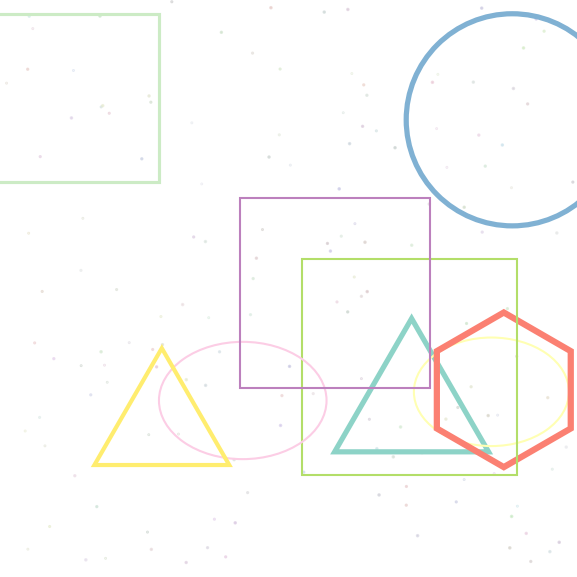[{"shape": "triangle", "thickness": 2.5, "radius": 0.77, "center": [0.713, 0.294]}, {"shape": "oval", "thickness": 1, "radius": 0.67, "center": [0.851, 0.321]}, {"shape": "hexagon", "thickness": 3, "radius": 0.67, "center": [0.872, 0.324]}, {"shape": "circle", "thickness": 2.5, "radius": 0.92, "center": [0.887, 0.792]}, {"shape": "square", "thickness": 1, "radius": 0.93, "center": [0.709, 0.363]}, {"shape": "oval", "thickness": 1, "radius": 0.73, "center": [0.42, 0.306]}, {"shape": "square", "thickness": 1, "radius": 0.82, "center": [0.58, 0.492]}, {"shape": "square", "thickness": 1.5, "radius": 0.73, "center": [0.13, 0.83]}, {"shape": "triangle", "thickness": 2, "radius": 0.67, "center": [0.28, 0.261]}]